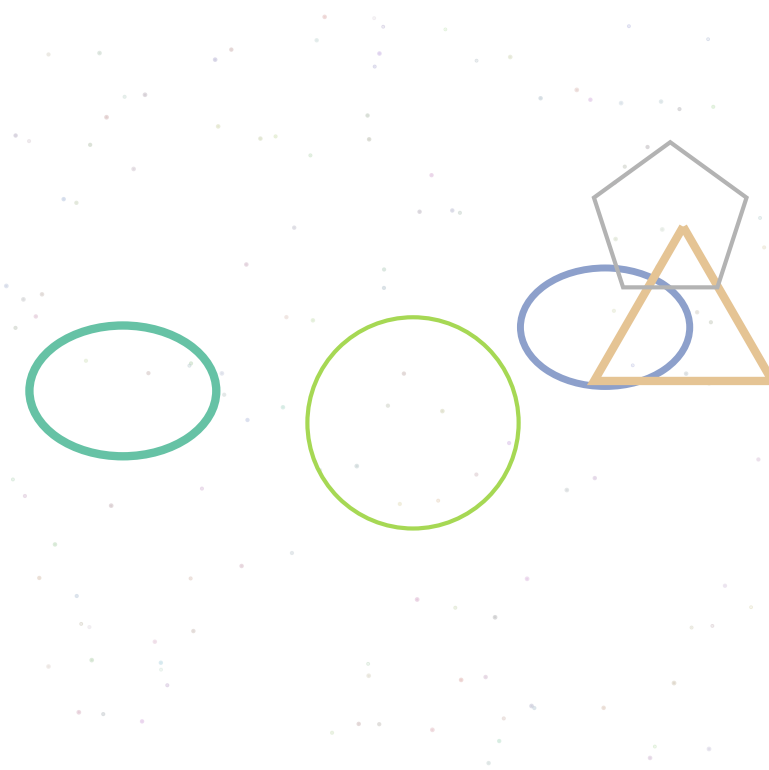[{"shape": "oval", "thickness": 3, "radius": 0.61, "center": [0.16, 0.492]}, {"shape": "oval", "thickness": 2.5, "radius": 0.55, "center": [0.786, 0.575]}, {"shape": "circle", "thickness": 1.5, "radius": 0.69, "center": [0.536, 0.451]}, {"shape": "triangle", "thickness": 3, "radius": 0.67, "center": [0.887, 0.572]}, {"shape": "pentagon", "thickness": 1.5, "radius": 0.52, "center": [0.87, 0.711]}]